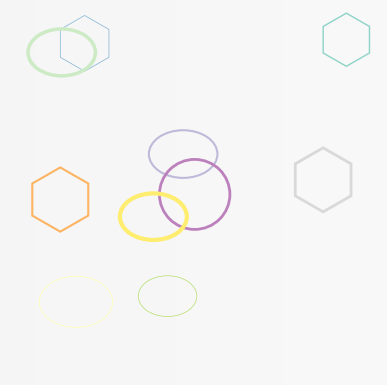[{"shape": "hexagon", "thickness": 1, "radius": 0.34, "center": [0.894, 0.897]}, {"shape": "oval", "thickness": 0.5, "radius": 0.47, "center": [0.196, 0.216]}, {"shape": "oval", "thickness": 1.5, "radius": 0.44, "center": [0.473, 0.6]}, {"shape": "hexagon", "thickness": 0.5, "radius": 0.36, "center": [0.218, 0.887]}, {"shape": "hexagon", "thickness": 1.5, "radius": 0.42, "center": [0.156, 0.482]}, {"shape": "oval", "thickness": 0.5, "radius": 0.38, "center": [0.432, 0.231]}, {"shape": "hexagon", "thickness": 2, "radius": 0.42, "center": [0.834, 0.533]}, {"shape": "circle", "thickness": 2, "radius": 0.45, "center": [0.502, 0.495]}, {"shape": "oval", "thickness": 2.5, "radius": 0.43, "center": [0.159, 0.864]}, {"shape": "oval", "thickness": 3, "radius": 0.43, "center": [0.396, 0.437]}]